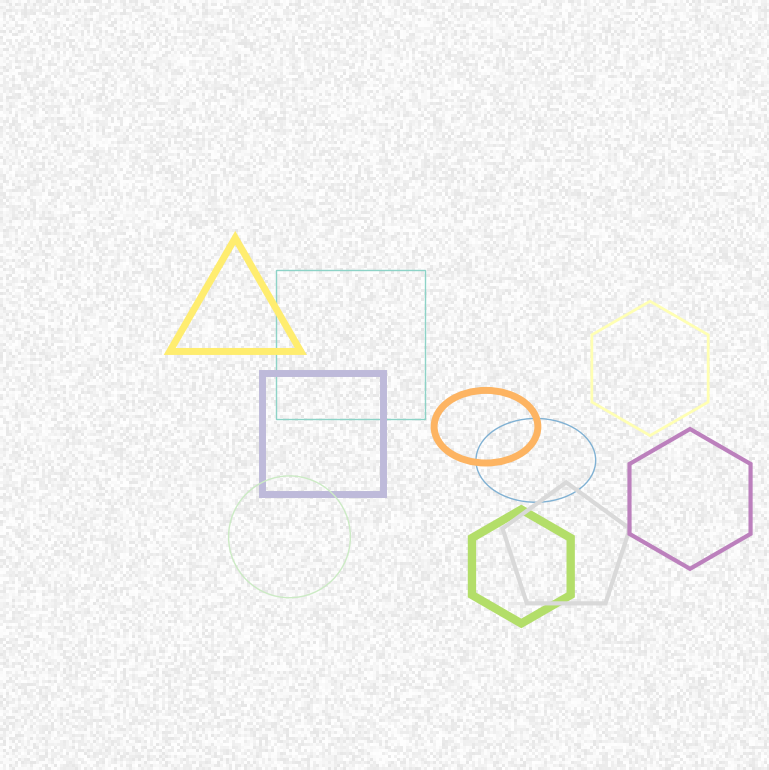[{"shape": "square", "thickness": 0.5, "radius": 0.48, "center": [0.455, 0.553]}, {"shape": "hexagon", "thickness": 1, "radius": 0.44, "center": [0.844, 0.522]}, {"shape": "square", "thickness": 2.5, "radius": 0.39, "center": [0.419, 0.437]}, {"shape": "oval", "thickness": 0.5, "radius": 0.39, "center": [0.696, 0.402]}, {"shape": "oval", "thickness": 2.5, "radius": 0.34, "center": [0.631, 0.446]}, {"shape": "hexagon", "thickness": 3, "radius": 0.37, "center": [0.677, 0.264]}, {"shape": "pentagon", "thickness": 1.5, "radius": 0.43, "center": [0.735, 0.287]}, {"shape": "hexagon", "thickness": 1.5, "radius": 0.45, "center": [0.896, 0.352]}, {"shape": "circle", "thickness": 0.5, "radius": 0.4, "center": [0.376, 0.303]}, {"shape": "triangle", "thickness": 2.5, "radius": 0.49, "center": [0.306, 0.593]}]